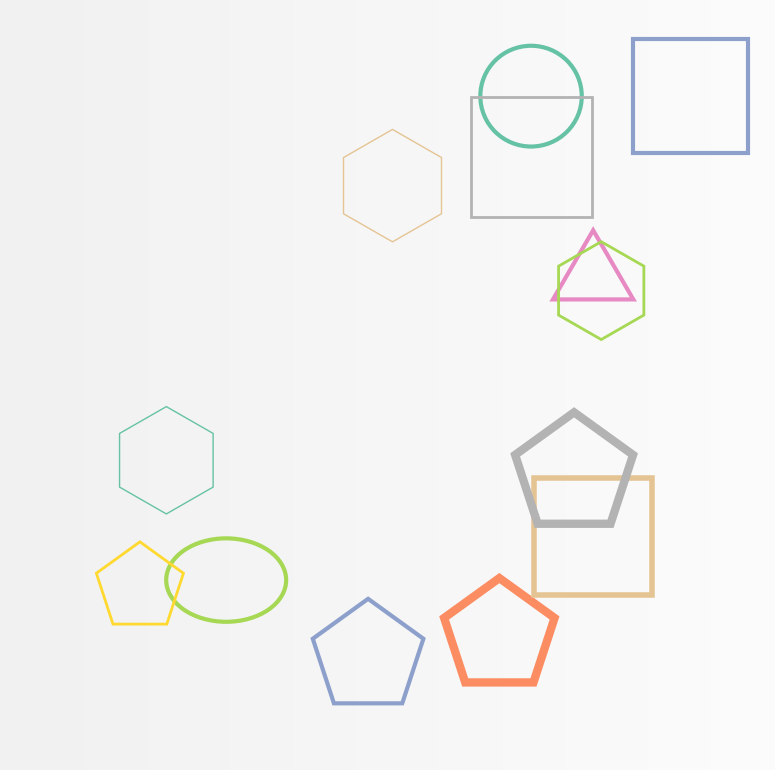[{"shape": "circle", "thickness": 1.5, "radius": 0.33, "center": [0.685, 0.875]}, {"shape": "hexagon", "thickness": 0.5, "radius": 0.35, "center": [0.215, 0.402]}, {"shape": "pentagon", "thickness": 3, "radius": 0.37, "center": [0.644, 0.174]}, {"shape": "pentagon", "thickness": 1.5, "radius": 0.38, "center": [0.475, 0.147]}, {"shape": "square", "thickness": 1.5, "radius": 0.37, "center": [0.891, 0.875]}, {"shape": "triangle", "thickness": 1.5, "radius": 0.3, "center": [0.765, 0.641]}, {"shape": "oval", "thickness": 1.5, "radius": 0.39, "center": [0.292, 0.247]}, {"shape": "hexagon", "thickness": 1, "radius": 0.32, "center": [0.776, 0.623]}, {"shape": "pentagon", "thickness": 1, "radius": 0.3, "center": [0.181, 0.237]}, {"shape": "square", "thickness": 2, "radius": 0.38, "center": [0.765, 0.303]}, {"shape": "hexagon", "thickness": 0.5, "radius": 0.36, "center": [0.506, 0.759]}, {"shape": "square", "thickness": 1, "radius": 0.39, "center": [0.686, 0.796]}, {"shape": "pentagon", "thickness": 3, "radius": 0.4, "center": [0.741, 0.385]}]